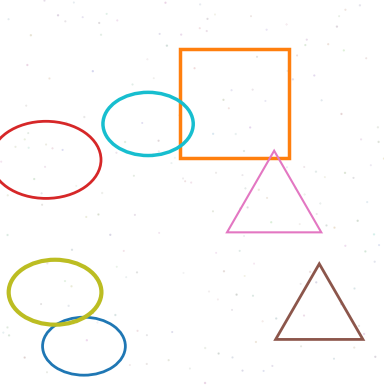[{"shape": "oval", "thickness": 2, "radius": 0.54, "center": [0.218, 0.101]}, {"shape": "square", "thickness": 2.5, "radius": 0.71, "center": [0.609, 0.731]}, {"shape": "oval", "thickness": 2, "radius": 0.72, "center": [0.119, 0.585]}, {"shape": "triangle", "thickness": 2, "radius": 0.65, "center": [0.829, 0.184]}, {"shape": "triangle", "thickness": 1.5, "radius": 0.71, "center": [0.712, 0.467]}, {"shape": "oval", "thickness": 3, "radius": 0.6, "center": [0.143, 0.241]}, {"shape": "oval", "thickness": 2.5, "radius": 0.59, "center": [0.385, 0.678]}]